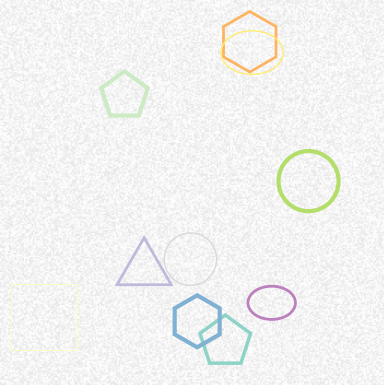[{"shape": "pentagon", "thickness": 2.5, "radius": 0.35, "center": [0.585, 0.113]}, {"shape": "square", "thickness": 0.5, "radius": 0.42, "center": [0.113, 0.177]}, {"shape": "triangle", "thickness": 2, "radius": 0.41, "center": [0.374, 0.301]}, {"shape": "hexagon", "thickness": 3, "radius": 0.34, "center": [0.512, 0.165]}, {"shape": "hexagon", "thickness": 2, "radius": 0.39, "center": [0.649, 0.892]}, {"shape": "circle", "thickness": 3, "radius": 0.39, "center": [0.801, 0.53]}, {"shape": "circle", "thickness": 1, "radius": 0.34, "center": [0.495, 0.327]}, {"shape": "oval", "thickness": 2, "radius": 0.31, "center": [0.706, 0.213]}, {"shape": "pentagon", "thickness": 3, "radius": 0.32, "center": [0.323, 0.751]}, {"shape": "oval", "thickness": 1, "radius": 0.4, "center": [0.655, 0.863]}]